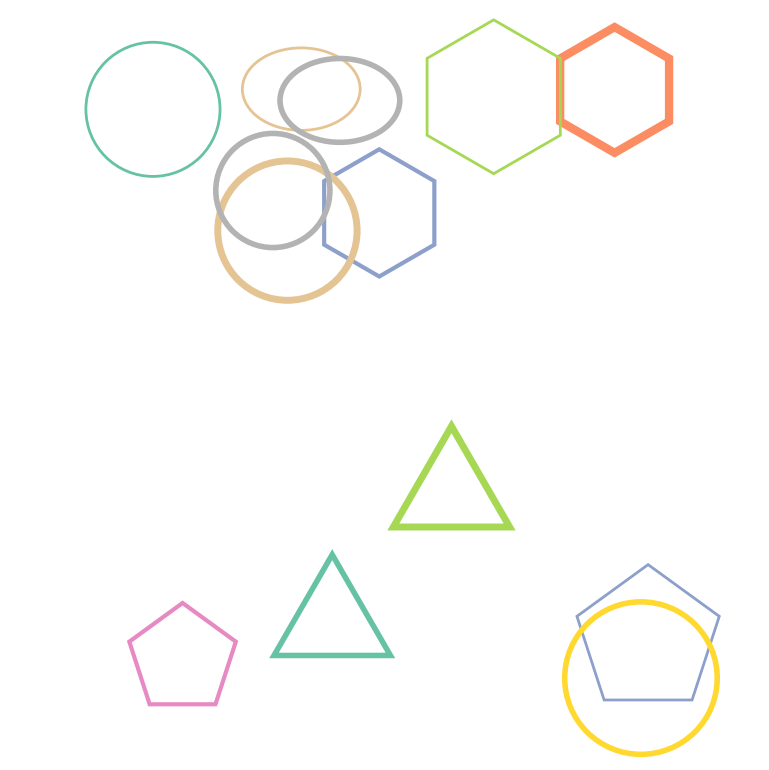[{"shape": "circle", "thickness": 1, "radius": 0.44, "center": [0.199, 0.858]}, {"shape": "triangle", "thickness": 2, "radius": 0.44, "center": [0.431, 0.192]}, {"shape": "hexagon", "thickness": 3, "radius": 0.41, "center": [0.798, 0.883]}, {"shape": "pentagon", "thickness": 1, "radius": 0.49, "center": [0.842, 0.17]}, {"shape": "hexagon", "thickness": 1.5, "radius": 0.41, "center": [0.493, 0.724]}, {"shape": "pentagon", "thickness": 1.5, "radius": 0.36, "center": [0.237, 0.144]}, {"shape": "hexagon", "thickness": 1, "radius": 0.5, "center": [0.641, 0.874]}, {"shape": "triangle", "thickness": 2.5, "radius": 0.44, "center": [0.586, 0.359]}, {"shape": "circle", "thickness": 2, "radius": 0.5, "center": [0.832, 0.119]}, {"shape": "circle", "thickness": 2.5, "radius": 0.45, "center": [0.373, 0.7]}, {"shape": "oval", "thickness": 1, "radius": 0.38, "center": [0.391, 0.884]}, {"shape": "oval", "thickness": 2, "radius": 0.39, "center": [0.441, 0.87]}, {"shape": "circle", "thickness": 2, "radius": 0.37, "center": [0.354, 0.753]}]